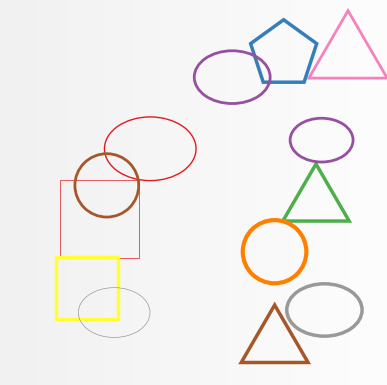[{"shape": "oval", "thickness": 1, "radius": 0.59, "center": [0.388, 0.614]}, {"shape": "square", "thickness": 0.5, "radius": 0.51, "center": [0.257, 0.432]}, {"shape": "pentagon", "thickness": 2.5, "radius": 0.45, "center": [0.732, 0.859]}, {"shape": "triangle", "thickness": 2.5, "radius": 0.49, "center": [0.815, 0.475]}, {"shape": "oval", "thickness": 2, "radius": 0.41, "center": [0.83, 0.636]}, {"shape": "oval", "thickness": 2, "radius": 0.49, "center": [0.599, 0.8]}, {"shape": "circle", "thickness": 3, "radius": 0.41, "center": [0.709, 0.346]}, {"shape": "square", "thickness": 2.5, "radius": 0.4, "center": [0.225, 0.252]}, {"shape": "circle", "thickness": 2, "radius": 0.41, "center": [0.276, 0.518]}, {"shape": "triangle", "thickness": 2.5, "radius": 0.5, "center": [0.709, 0.108]}, {"shape": "triangle", "thickness": 2, "radius": 0.58, "center": [0.898, 0.855]}, {"shape": "oval", "thickness": 2.5, "radius": 0.49, "center": [0.837, 0.195]}, {"shape": "oval", "thickness": 0.5, "radius": 0.46, "center": [0.295, 0.188]}]